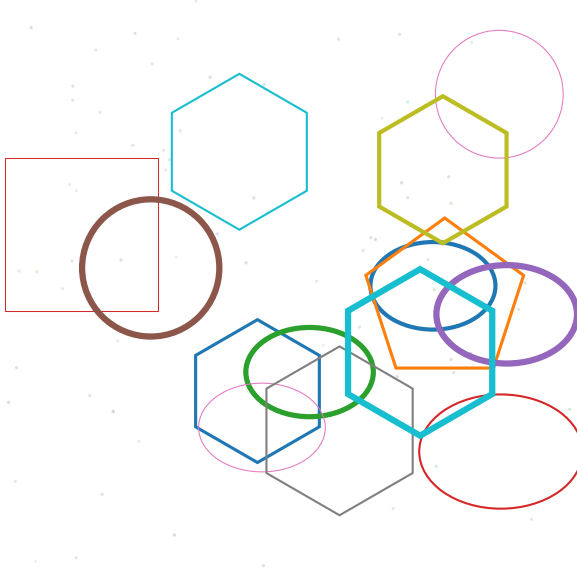[{"shape": "oval", "thickness": 2, "radius": 0.54, "center": [0.75, 0.504]}, {"shape": "hexagon", "thickness": 1.5, "radius": 0.62, "center": [0.446, 0.322]}, {"shape": "pentagon", "thickness": 1.5, "radius": 0.72, "center": [0.77, 0.478]}, {"shape": "oval", "thickness": 2.5, "radius": 0.55, "center": [0.536, 0.355]}, {"shape": "square", "thickness": 0.5, "radius": 0.66, "center": [0.14, 0.593]}, {"shape": "oval", "thickness": 1, "radius": 0.71, "center": [0.867, 0.217]}, {"shape": "oval", "thickness": 3, "radius": 0.61, "center": [0.877, 0.455]}, {"shape": "circle", "thickness": 3, "radius": 0.59, "center": [0.261, 0.535]}, {"shape": "oval", "thickness": 0.5, "radius": 0.55, "center": [0.454, 0.259]}, {"shape": "circle", "thickness": 0.5, "radius": 0.55, "center": [0.865, 0.836]}, {"shape": "hexagon", "thickness": 1, "radius": 0.73, "center": [0.588, 0.253]}, {"shape": "hexagon", "thickness": 2, "radius": 0.64, "center": [0.767, 0.705]}, {"shape": "hexagon", "thickness": 1, "radius": 0.67, "center": [0.414, 0.736]}, {"shape": "hexagon", "thickness": 3, "radius": 0.72, "center": [0.728, 0.389]}]